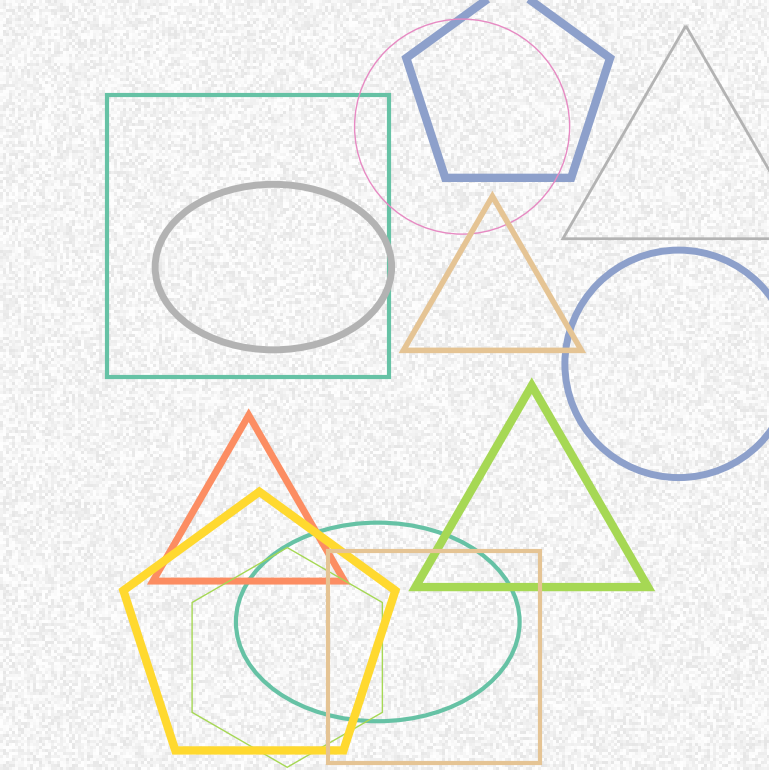[{"shape": "square", "thickness": 1.5, "radius": 0.91, "center": [0.322, 0.693]}, {"shape": "oval", "thickness": 1.5, "radius": 0.92, "center": [0.491, 0.192]}, {"shape": "triangle", "thickness": 2.5, "radius": 0.72, "center": [0.323, 0.317]}, {"shape": "pentagon", "thickness": 3, "radius": 0.7, "center": [0.66, 0.882]}, {"shape": "circle", "thickness": 2.5, "radius": 0.74, "center": [0.881, 0.527]}, {"shape": "circle", "thickness": 0.5, "radius": 0.7, "center": [0.6, 0.836]}, {"shape": "hexagon", "thickness": 0.5, "radius": 0.71, "center": [0.373, 0.146]}, {"shape": "triangle", "thickness": 3, "radius": 0.87, "center": [0.691, 0.325]}, {"shape": "pentagon", "thickness": 3, "radius": 0.93, "center": [0.337, 0.176]}, {"shape": "square", "thickness": 1.5, "radius": 0.69, "center": [0.563, 0.147]}, {"shape": "triangle", "thickness": 2, "radius": 0.67, "center": [0.639, 0.612]}, {"shape": "oval", "thickness": 2.5, "radius": 0.77, "center": [0.355, 0.653]}, {"shape": "triangle", "thickness": 1, "radius": 0.92, "center": [0.891, 0.782]}]